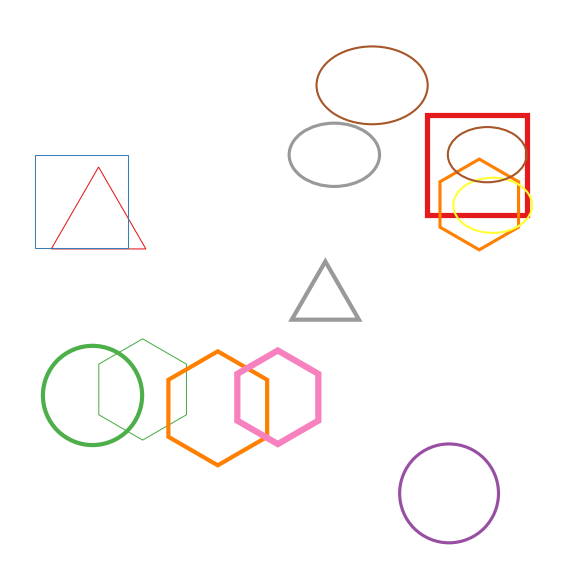[{"shape": "triangle", "thickness": 0.5, "radius": 0.47, "center": [0.171, 0.615]}, {"shape": "square", "thickness": 2.5, "radius": 0.43, "center": [0.826, 0.713]}, {"shape": "square", "thickness": 0.5, "radius": 0.4, "center": [0.141, 0.651]}, {"shape": "circle", "thickness": 2, "radius": 0.43, "center": [0.16, 0.314]}, {"shape": "hexagon", "thickness": 0.5, "radius": 0.44, "center": [0.247, 0.325]}, {"shape": "circle", "thickness": 1.5, "radius": 0.43, "center": [0.778, 0.145]}, {"shape": "hexagon", "thickness": 2, "radius": 0.49, "center": [0.377, 0.292]}, {"shape": "hexagon", "thickness": 1.5, "radius": 0.39, "center": [0.83, 0.645]}, {"shape": "oval", "thickness": 1, "radius": 0.34, "center": [0.853, 0.644]}, {"shape": "oval", "thickness": 1, "radius": 0.48, "center": [0.644, 0.851]}, {"shape": "oval", "thickness": 1, "radius": 0.34, "center": [0.844, 0.731]}, {"shape": "hexagon", "thickness": 3, "radius": 0.4, "center": [0.481, 0.311]}, {"shape": "triangle", "thickness": 2, "radius": 0.34, "center": [0.563, 0.479]}, {"shape": "oval", "thickness": 1.5, "radius": 0.39, "center": [0.579, 0.731]}]